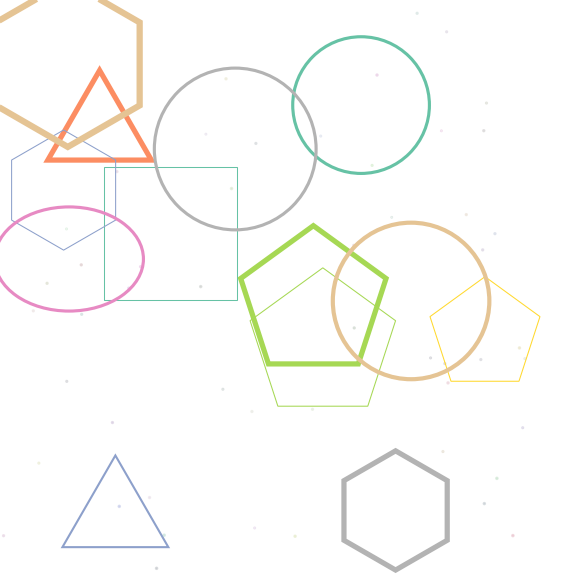[{"shape": "circle", "thickness": 1.5, "radius": 0.59, "center": [0.625, 0.817]}, {"shape": "square", "thickness": 0.5, "radius": 0.58, "center": [0.295, 0.595]}, {"shape": "triangle", "thickness": 2.5, "radius": 0.52, "center": [0.172, 0.774]}, {"shape": "triangle", "thickness": 1, "radius": 0.53, "center": [0.2, 0.105]}, {"shape": "hexagon", "thickness": 0.5, "radius": 0.52, "center": [0.11, 0.67]}, {"shape": "oval", "thickness": 1.5, "radius": 0.64, "center": [0.12, 0.551]}, {"shape": "pentagon", "thickness": 2.5, "radius": 0.66, "center": [0.543, 0.476]}, {"shape": "pentagon", "thickness": 0.5, "radius": 0.66, "center": [0.559, 0.403]}, {"shape": "pentagon", "thickness": 0.5, "radius": 0.5, "center": [0.84, 0.42]}, {"shape": "circle", "thickness": 2, "radius": 0.68, "center": [0.712, 0.478]}, {"shape": "hexagon", "thickness": 3, "radius": 0.72, "center": [0.117, 0.888]}, {"shape": "circle", "thickness": 1.5, "radius": 0.7, "center": [0.407, 0.741]}, {"shape": "hexagon", "thickness": 2.5, "radius": 0.52, "center": [0.685, 0.115]}]